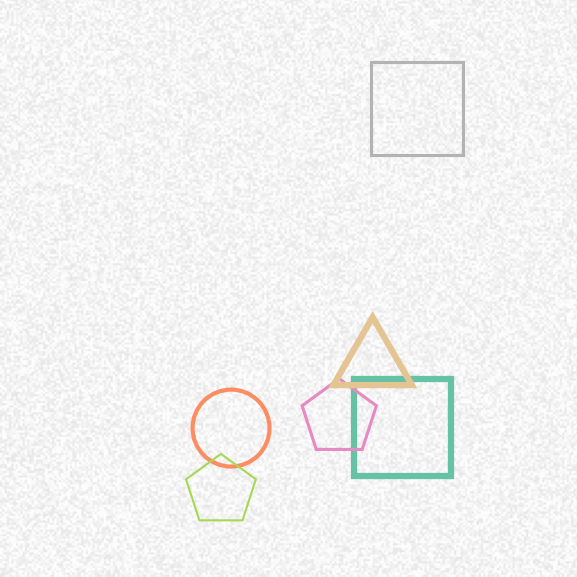[{"shape": "square", "thickness": 3, "radius": 0.42, "center": [0.697, 0.259]}, {"shape": "circle", "thickness": 2, "radius": 0.33, "center": [0.4, 0.258]}, {"shape": "pentagon", "thickness": 1.5, "radius": 0.34, "center": [0.587, 0.276]}, {"shape": "pentagon", "thickness": 1, "radius": 0.32, "center": [0.383, 0.15]}, {"shape": "triangle", "thickness": 3, "radius": 0.39, "center": [0.645, 0.371]}, {"shape": "square", "thickness": 1.5, "radius": 0.4, "center": [0.722, 0.811]}]